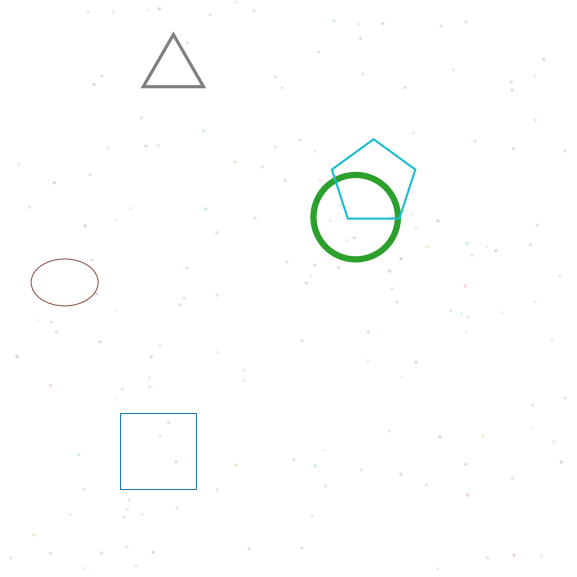[{"shape": "square", "thickness": 0.5, "radius": 0.33, "center": [0.274, 0.218]}, {"shape": "circle", "thickness": 3, "radius": 0.37, "center": [0.616, 0.623]}, {"shape": "oval", "thickness": 0.5, "radius": 0.29, "center": [0.112, 0.51]}, {"shape": "triangle", "thickness": 1.5, "radius": 0.3, "center": [0.3, 0.879]}, {"shape": "pentagon", "thickness": 1, "radius": 0.38, "center": [0.647, 0.682]}]